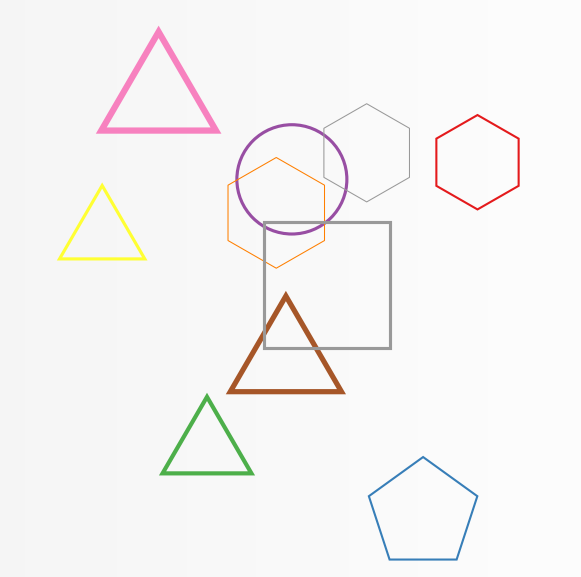[{"shape": "hexagon", "thickness": 1, "radius": 0.41, "center": [0.822, 0.718]}, {"shape": "pentagon", "thickness": 1, "radius": 0.49, "center": [0.728, 0.11]}, {"shape": "triangle", "thickness": 2, "radius": 0.44, "center": [0.356, 0.224]}, {"shape": "circle", "thickness": 1.5, "radius": 0.47, "center": [0.502, 0.689]}, {"shape": "hexagon", "thickness": 0.5, "radius": 0.48, "center": [0.475, 0.631]}, {"shape": "triangle", "thickness": 1.5, "radius": 0.42, "center": [0.176, 0.593]}, {"shape": "triangle", "thickness": 2.5, "radius": 0.55, "center": [0.492, 0.376]}, {"shape": "triangle", "thickness": 3, "radius": 0.57, "center": [0.273, 0.83]}, {"shape": "square", "thickness": 1.5, "radius": 0.54, "center": [0.562, 0.506]}, {"shape": "hexagon", "thickness": 0.5, "radius": 0.43, "center": [0.631, 0.735]}]